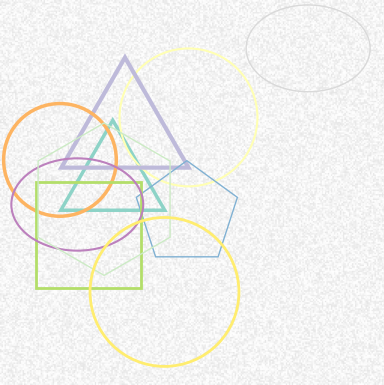[{"shape": "triangle", "thickness": 2.5, "radius": 0.78, "center": [0.293, 0.532]}, {"shape": "circle", "thickness": 1.5, "radius": 0.9, "center": [0.49, 0.695]}, {"shape": "triangle", "thickness": 3, "radius": 0.95, "center": [0.325, 0.66]}, {"shape": "pentagon", "thickness": 1, "radius": 0.69, "center": [0.485, 0.445]}, {"shape": "circle", "thickness": 2.5, "radius": 0.73, "center": [0.156, 0.585]}, {"shape": "square", "thickness": 2, "radius": 0.69, "center": [0.23, 0.389]}, {"shape": "oval", "thickness": 1, "radius": 0.81, "center": [0.8, 0.874]}, {"shape": "oval", "thickness": 1.5, "radius": 0.86, "center": [0.201, 0.469]}, {"shape": "hexagon", "thickness": 1, "radius": 0.99, "center": [0.27, 0.483]}, {"shape": "circle", "thickness": 2, "radius": 0.97, "center": [0.427, 0.242]}]